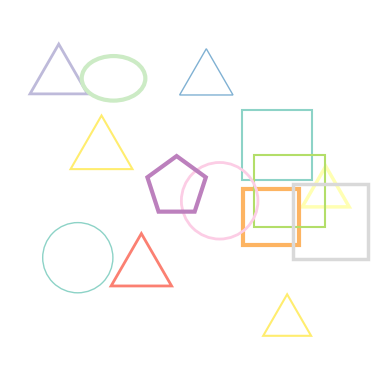[{"shape": "square", "thickness": 1.5, "radius": 0.45, "center": [0.719, 0.623]}, {"shape": "circle", "thickness": 1, "radius": 0.46, "center": [0.202, 0.331]}, {"shape": "triangle", "thickness": 2.5, "radius": 0.35, "center": [0.846, 0.498]}, {"shape": "triangle", "thickness": 2, "radius": 0.43, "center": [0.153, 0.799]}, {"shape": "triangle", "thickness": 2, "radius": 0.45, "center": [0.367, 0.303]}, {"shape": "triangle", "thickness": 1, "radius": 0.4, "center": [0.536, 0.793]}, {"shape": "square", "thickness": 3, "radius": 0.37, "center": [0.704, 0.436]}, {"shape": "square", "thickness": 1.5, "radius": 0.46, "center": [0.752, 0.504]}, {"shape": "circle", "thickness": 2, "radius": 0.5, "center": [0.571, 0.479]}, {"shape": "square", "thickness": 2.5, "radius": 0.49, "center": [0.858, 0.424]}, {"shape": "pentagon", "thickness": 3, "radius": 0.4, "center": [0.459, 0.515]}, {"shape": "oval", "thickness": 3, "radius": 0.41, "center": [0.295, 0.797]}, {"shape": "triangle", "thickness": 1.5, "radius": 0.46, "center": [0.264, 0.607]}, {"shape": "triangle", "thickness": 1.5, "radius": 0.36, "center": [0.746, 0.164]}]